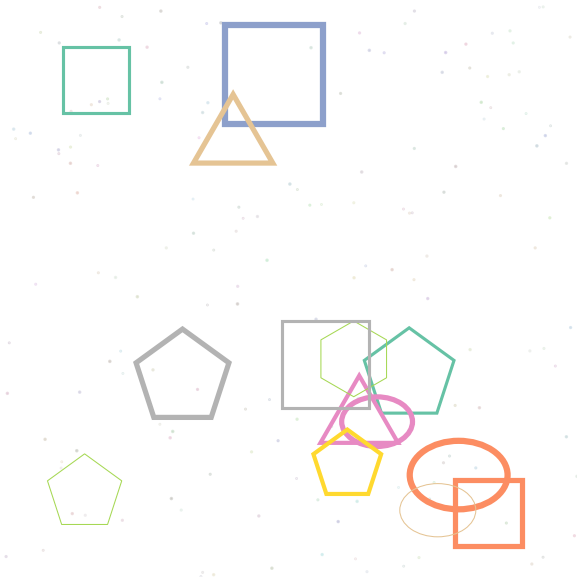[{"shape": "pentagon", "thickness": 1.5, "radius": 0.41, "center": [0.709, 0.35]}, {"shape": "square", "thickness": 1.5, "radius": 0.29, "center": [0.166, 0.861]}, {"shape": "oval", "thickness": 3, "radius": 0.42, "center": [0.794, 0.177]}, {"shape": "square", "thickness": 2.5, "radius": 0.29, "center": [0.846, 0.111]}, {"shape": "square", "thickness": 3, "radius": 0.43, "center": [0.474, 0.871]}, {"shape": "oval", "thickness": 2.5, "radius": 0.31, "center": [0.653, 0.269]}, {"shape": "triangle", "thickness": 2, "radius": 0.39, "center": [0.622, 0.271]}, {"shape": "hexagon", "thickness": 0.5, "radius": 0.33, "center": [0.613, 0.378]}, {"shape": "pentagon", "thickness": 0.5, "radius": 0.34, "center": [0.147, 0.146]}, {"shape": "pentagon", "thickness": 2, "radius": 0.31, "center": [0.601, 0.194]}, {"shape": "triangle", "thickness": 2.5, "radius": 0.4, "center": [0.404, 0.756]}, {"shape": "oval", "thickness": 0.5, "radius": 0.33, "center": [0.758, 0.116]}, {"shape": "pentagon", "thickness": 2.5, "radius": 0.42, "center": [0.316, 0.345]}, {"shape": "square", "thickness": 1.5, "radius": 0.38, "center": [0.564, 0.368]}]